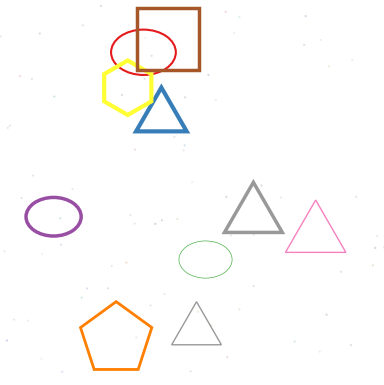[{"shape": "oval", "thickness": 1.5, "radius": 0.42, "center": [0.373, 0.864]}, {"shape": "triangle", "thickness": 3, "radius": 0.38, "center": [0.419, 0.697]}, {"shape": "oval", "thickness": 0.5, "radius": 0.35, "center": [0.534, 0.326]}, {"shape": "oval", "thickness": 2.5, "radius": 0.36, "center": [0.139, 0.437]}, {"shape": "pentagon", "thickness": 2, "radius": 0.49, "center": [0.302, 0.119]}, {"shape": "hexagon", "thickness": 3, "radius": 0.35, "center": [0.332, 0.772]}, {"shape": "square", "thickness": 2.5, "radius": 0.4, "center": [0.436, 0.898]}, {"shape": "triangle", "thickness": 1, "radius": 0.45, "center": [0.82, 0.39]}, {"shape": "triangle", "thickness": 1, "radius": 0.37, "center": [0.51, 0.142]}, {"shape": "triangle", "thickness": 2.5, "radius": 0.43, "center": [0.658, 0.44]}]